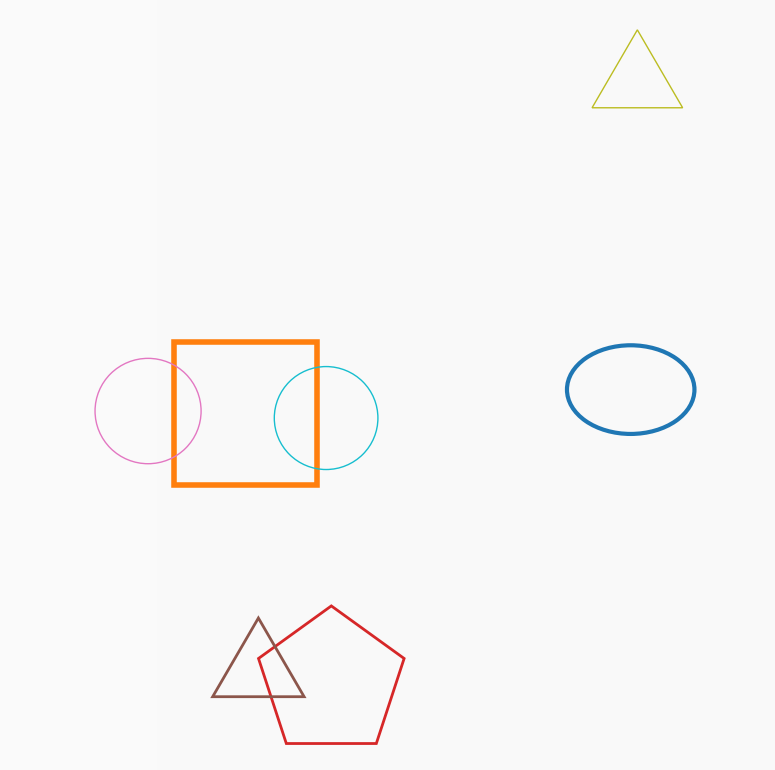[{"shape": "oval", "thickness": 1.5, "radius": 0.41, "center": [0.814, 0.494]}, {"shape": "square", "thickness": 2, "radius": 0.46, "center": [0.317, 0.463]}, {"shape": "pentagon", "thickness": 1, "radius": 0.49, "center": [0.428, 0.114]}, {"shape": "triangle", "thickness": 1, "radius": 0.34, "center": [0.333, 0.129]}, {"shape": "circle", "thickness": 0.5, "radius": 0.34, "center": [0.191, 0.466]}, {"shape": "triangle", "thickness": 0.5, "radius": 0.34, "center": [0.822, 0.894]}, {"shape": "circle", "thickness": 0.5, "radius": 0.33, "center": [0.421, 0.457]}]